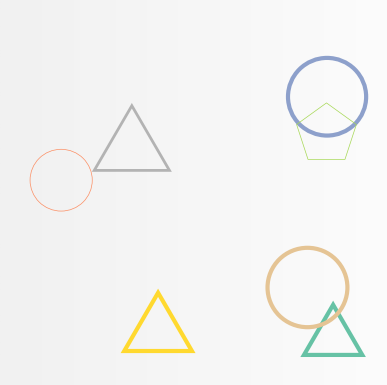[{"shape": "triangle", "thickness": 3, "radius": 0.43, "center": [0.86, 0.122]}, {"shape": "circle", "thickness": 0.5, "radius": 0.4, "center": [0.158, 0.532]}, {"shape": "circle", "thickness": 3, "radius": 0.5, "center": [0.844, 0.749]}, {"shape": "pentagon", "thickness": 0.5, "radius": 0.41, "center": [0.843, 0.652]}, {"shape": "triangle", "thickness": 3, "radius": 0.5, "center": [0.408, 0.139]}, {"shape": "circle", "thickness": 3, "radius": 0.52, "center": [0.793, 0.253]}, {"shape": "triangle", "thickness": 2, "radius": 0.56, "center": [0.34, 0.613]}]